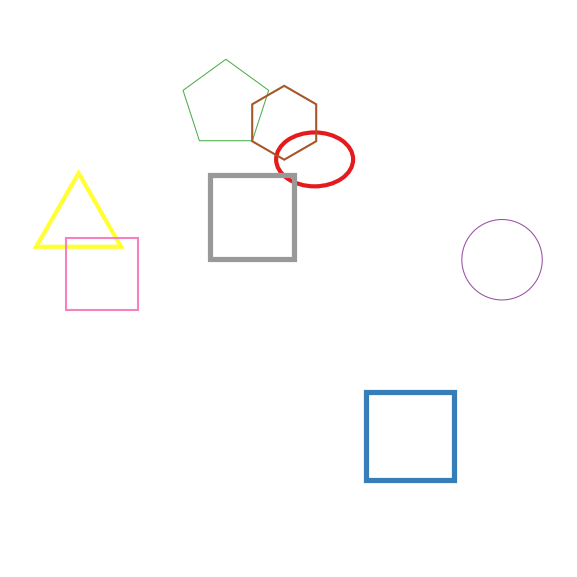[{"shape": "oval", "thickness": 2, "radius": 0.33, "center": [0.545, 0.723]}, {"shape": "square", "thickness": 2.5, "radius": 0.38, "center": [0.71, 0.244]}, {"shape": "pentagon", "thickness": 0.5, "radius": 0.39, "center": [0.391, 0.819]}, {"shape": "circle", "thickness": 0.5, "radius": 0.35, "center": [0.869, 0.549]}, {"shape": "triangle", "thickness": 2, "radius": 0.42, "center": [0.136, 0.614]}, {"shape": "hexagon", "thickness": 1, "radius": 0.32, "center": [0.492, 0.787]}, {"shape": "square", "thickness": 1, "radius": 0.31, "center": [0.177, 0.525]}, {"shape": "square", "thickness": 2.5, "radius": 0.36, "center": [0.437, 0.623]}]